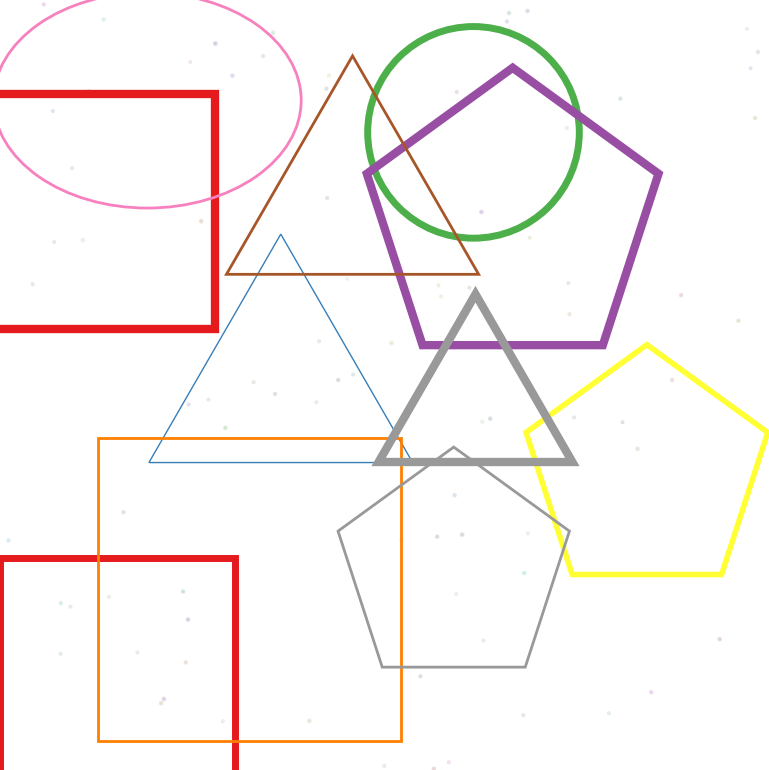[{"shape": "square", "thickness": 2.5, "radius": 0.76, "center": [0.153, 0.122]}, {"shape": "square", "thickness": 3, "radius": 0.76, "center": [0.127, 0.725]}, {"shape": "triangle", "thickness": 0.5, "radius": 0.99, "center": [0.365, 0.498]}, {"shape": "circle", "thickness": 2.5, "radius": 0.69, "center": [0.615, 0.828]}, {"shape": "pentagon", "thickness": 3, "radius": 1.0, "center": [0.666, 0.713]}, {"shape": "square", "thickness": 1, "radius": 0.98, "center": [0.324, 0.235]}, {"shape": "pentagon", "thickness": 2, "radius": 0.83, "center": [0.84, 0.387]}, {"shape": "triangle", "thickness": 1, "radius": 0.95, "center": [0.458, 0.738]}, {"shape": "oval", "thickness": 1, "radius": 1.0, "center": [0.191, 0.87]}, {"shape": "pentagon", "thickness": 1, "radius": 0.79, "center": [0.589, 0.261]}, {"shape": "triangle", "thickness": 3, "radius": 0.73, "center": [0.618, 0.473]}]